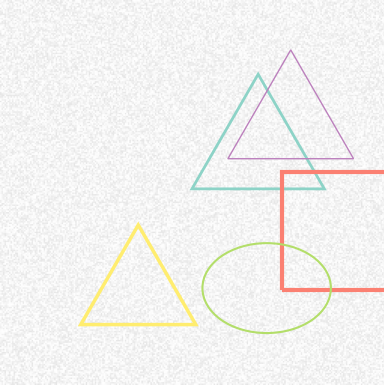[{"shape": "triangle", "thickness": 2, "radius": 0.99, "center": [0.671, 0.609]}, {"shape": "square", "thickness": 3, "radius": 0.76, "center": [0.885, 0.4]}, {"shape": "oval", "thickness": 1.5, "radius": 0.83, "center": [0.693, 0.252]}, {"shape": "triangle", "thickness": 1, "radius": 0.94, "center": [0.755, 0.682]}, {"shape": "triangle", "thickness": 2.5, "radius": 0.86, "center": [0.359, 0.243]}]